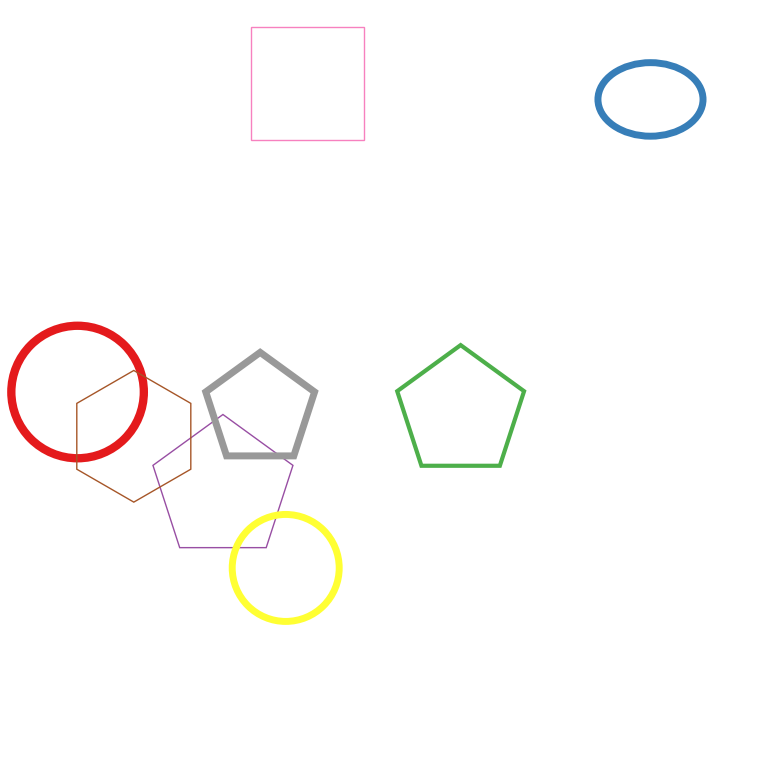[{"shape": "circle", "thickness": 3, "radius": 0.43, "center": [0.101, 0.491]}, {"shape": "oval", "thickness": 2.5, "radius": 0.34, "center": [0.845, 0.871]}, {"shape": "pentagon", "thickness": 1.5, "radius": 0.43, "center": [0.598, 0.465]}, {"shape": "pentagon", "thickness": 0.5, "radius": 0.48, "center": [0.29, 0.366]}, {"shape": "circle", "thickness": 2.5, "radius": 0.35, "center": [0.371, 0.262]}, {"shape": "hexagon", "thickness": 0.5, "radius": 0.43, "center": [0.174, 0.433]}, {"shape": "square", "thickness": 0.5, "radius": 0.37, "center": [0.4, 0.892]}, {"shape": "pentagon", "thickness": 2.5, "radius": 0.37, "center": [0.338, 0.468]}]